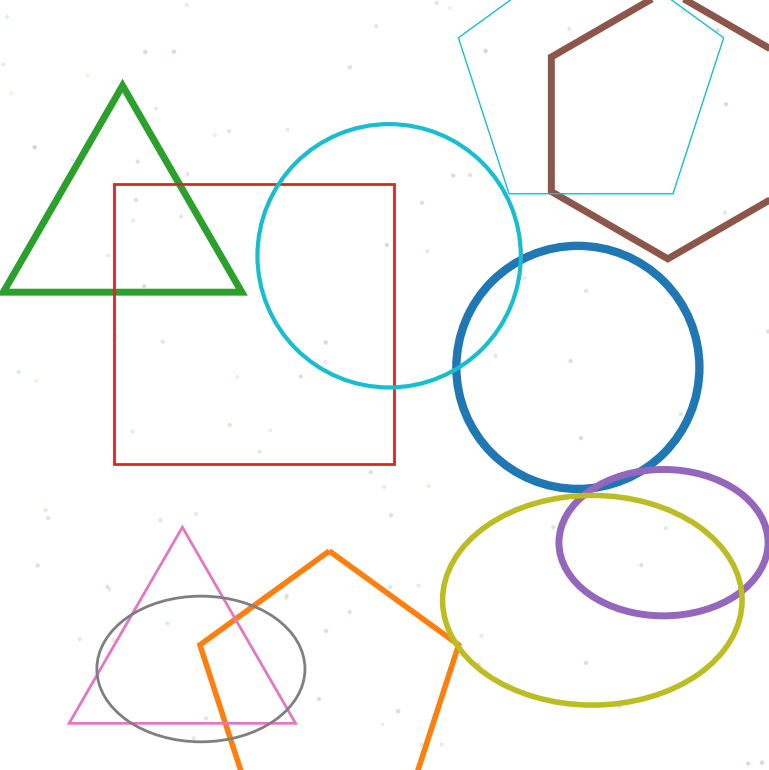[{"shape": "circle", "thickness": 3, "radius": 0.79, "center": [0.75, 0.523]}, {"shape": "pentagon", "thickness": 2, "radius": 0.88, "center": [0.428, 0.108]}, {"shape": "triangle", "thickness": 2.5, "radius": 0.89, "center": [0.159, 0.71]}, {"shape": "square", "thickness": 1, "radius": 0.91, "center": [0.33, 0.579]}, {"shape": "oval", "thickness": 2.5, "radius": 0.68, "center": [0.862, 0.295]}, {"shape": "hexagon", "thickness": 2.5, "radius": 0.87, "center": [0.867, 0.839]}, {"shape": "triangle", "thickness": 1, "radius": 0.85, "center": [0.237, 0.146]}, {"shape": "oval", "thickness": 1, "radius": 0.68, "center": [0.261, 0.131]}, {"shape": "oval", "thickness": 2, "radius": 0.97, "center": [0.769, 0.22]}, {"shape": "pentagon", "thickness": 0.5, "radius": 0.91, "center": [0.768, 0.895]}, {"shape": "circle", "thickness": 1.5, "radius": 0.86, "center": [0.505, 0.668]}]